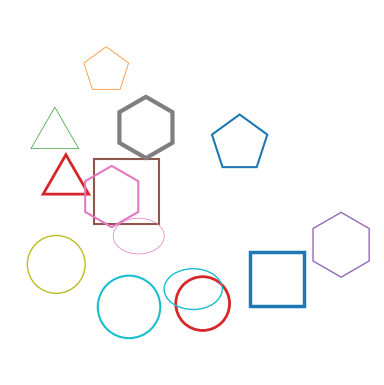[{"shape": "square", "thickness": 2.5, "radius": 0.35, "center": [0.719, 0.275]}, {"shape": "pentagon", "thickness": 1.5, "radius": 0.38, "center": [0.622, 0.627]}, {"shape": "pentagon", "thickness": 0.5, "radius": 0.31, "center": [0.276, 0.817]}, {"shape": "triangle", "thickness": 0.5, "radius": 0.36, "center": [0.142, 0.65]}, {"shape": "circle", "thickness": 2, "radius": 0.35, "center": [0.526, 0.211]}, {"shape": "triangle", "thickness": 2, "radius": 0.34, "center": [0.171, 0.53]}, {"shape": "hexagon", "thickness": 1, "radius": 0.42, "center": [0.886, 0.364]}, {"shape": "square", "thickness": 1.5, "radius": 0.42, "center": [0.328, 0.503]}, {"shape": "oval", "thickness": 0.5, "radius": 0.33, "center": [0.36, 0.387]}, {"shape": "hexagon", "thickness": 1.5, "radius": 0.4, "center": [0.29, 0.49]}, {"shape": "hexagon", "thickness": 3, "radius": 0.4, "center": [0.379, 0.669]}, {"shape": "circle", "thickness": 1, "radius": 0.38, "center": [0.146, 0.313]}, {"shape": "circle", "thickness": 1.5, "radius": 0.41, "center": [0.335, 0.203]}, {"shape": "oval", "thickness": 1, "radius": 0.38, "center": [0.502, 0.249]}]